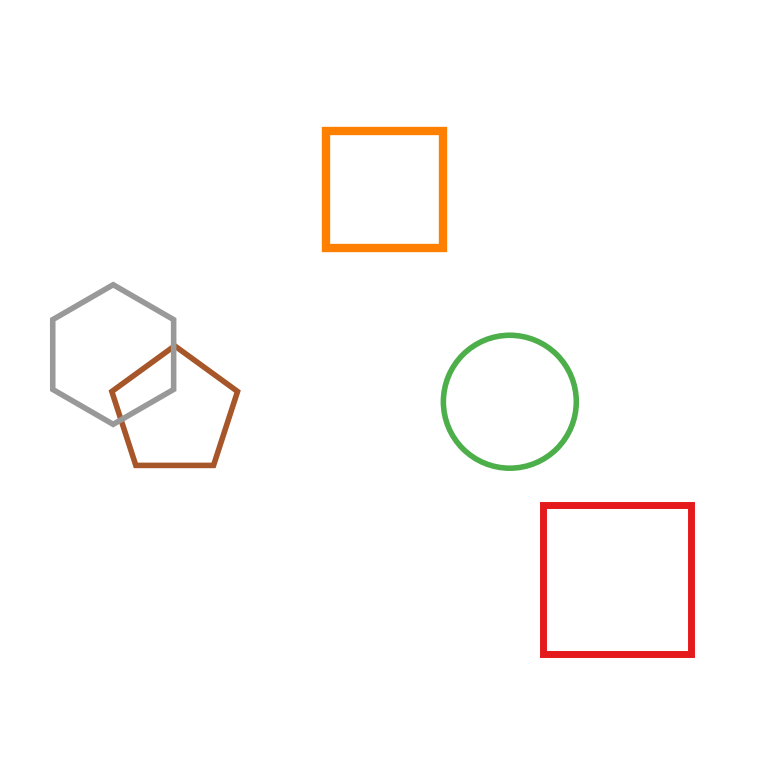[{"shape": "square", "thickness": 2.5, "radius": 0.48, "center": [0.802, 0.247]}, {"shape": "circle", "thickness": 2, "radius": 0.43, "center": [0.662, 0.478]}, {"shape": "square", "thickness": 3, "radius": 0.38, "center": [0.499, 0.753]}, {"shape": "pentagon", "thickness": 2, "radius": 0.43, "center": [0.227, 0.465]}, {"shape": "hexagon", "thickness": 2, "radius": 0.45, "center": [0.147, 0.54]}]